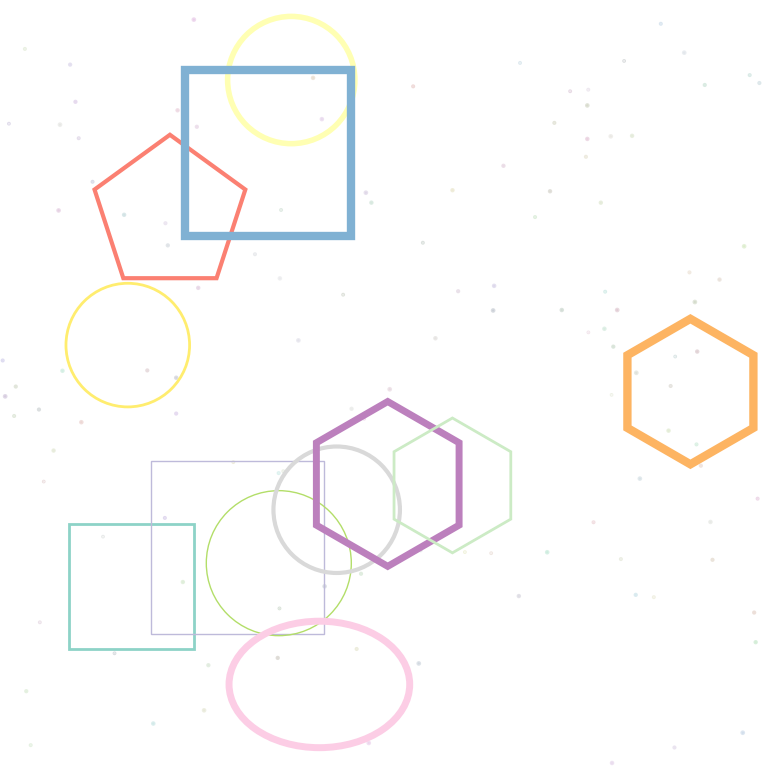[{"shape": "square", "thickness": 1, "radius": 0.41, "center": [0.171, 0.239]}, {"shape": "circle", "thickness": 2, "radius": 0.41, "center": [0.378, 0.896]}, {"shape": "square", "thickness": 0.5, "radius": 0.56, "center": [0.308, 0.289]}, {"shape": "pentagon", "thickness": 1.5, "radius": 0.51, "center": [0.221, 0.722]}, {"shape": "square", "thickness": 3, "radius": 0.54, "center": [0.348, 0.801]}, {"shape": "hexagon", "thickness": 3, "radius": 0.47, "center": [0.897, 0.491]}, {"shape": "circle", "thickness": 0.5, "radius": 0.47, "center": [0.362, 0.269]}, {"shape": "oval", "thickness": 2.5, "radius": 0.59, "center": [0.415, 0.111]}, {"shape": "circle", "thickness": 1.5, "radius": 0.41, "center": [0.437, 0.338]}, {"shape": "hexagon", "thickness": 2.5, "radius": 0.54, "center": [0.504, 0.371]}, {"shape": "hexagon", "thickness": 1, "radius": 0.44, "center": [0.588, 0.37]}, {"shape": "circle", "thickness": 1, "radius": 0.4, "center": [0.166, 0.552]}]